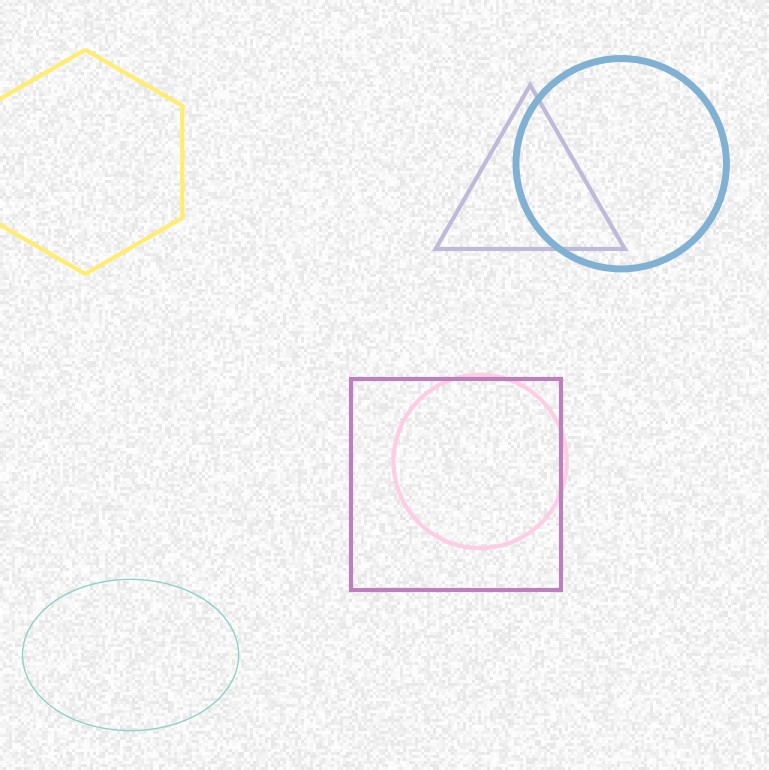[{"shape": "oval", "thickness": 0.5, "radius": 0.7, "center": [0.17, 0.149]}, {"shape": "triangle", "thickness": 1.5, "radius": 0.71, "center": [0.689, 0.748]}, {"shape": "circle", "thickness": 2.5, "radius": 0.68, "center": [0.807, 0.787]}, {"shape": "circle", "thickness": 1.5, "radius": 0.56, "center": [0.624, 0.401]}, {"shape": "square", "thickness": 1.5, "radius": 0.68, "center": [0.592, 0.371]}, {"shape": "hexagon", "thickness": 1.5, "radius": 0.73, "center": [0.111, 0.79]}]